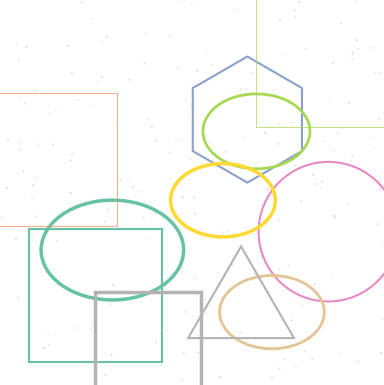[{"shape": "oval", "thickness": 2.5, "radius": 0.93, "center": [0.292, 0.351]}, {"shape": "square", "thickness": 1.5, "radius": 0.86, "center": [0.249, 0.233]}, {"shape": "square", "thickness": 0.5, "radius": 0.87, "center": [0.131, 0.586]}, {"shape": "hexagon", "thickness": 1.5, "radius": 0.82, "center": [0.643, 0.689]}, {"shape": "circle", "thickness": 1.5, "radius": 0.91, "center": [0.853, 0.398]}, {"shape": "square", "thickness": 0.5, "radius": 0.88, "center": [0.84, 0.847]}, {"shape": "oval", "thickness": 2, "radius": 0.7, "center": [0.666, 0.659]}, {"shape": "oval", "thickness": 2.5, "radius": 0.68, "center": [0.579, 0.48]}, {"shape": "oval", "thickness": 2, "radius": 0.68, "center": [0.706, 0.189]}, {"shape": "square", "thickness": 2.5, "radius": 0.69, "center": [0.383, 0.105]}, {"shape": "triangle", "thickness": 1.5, "radius": 0.79, "center": [0.626, 0.201]}]